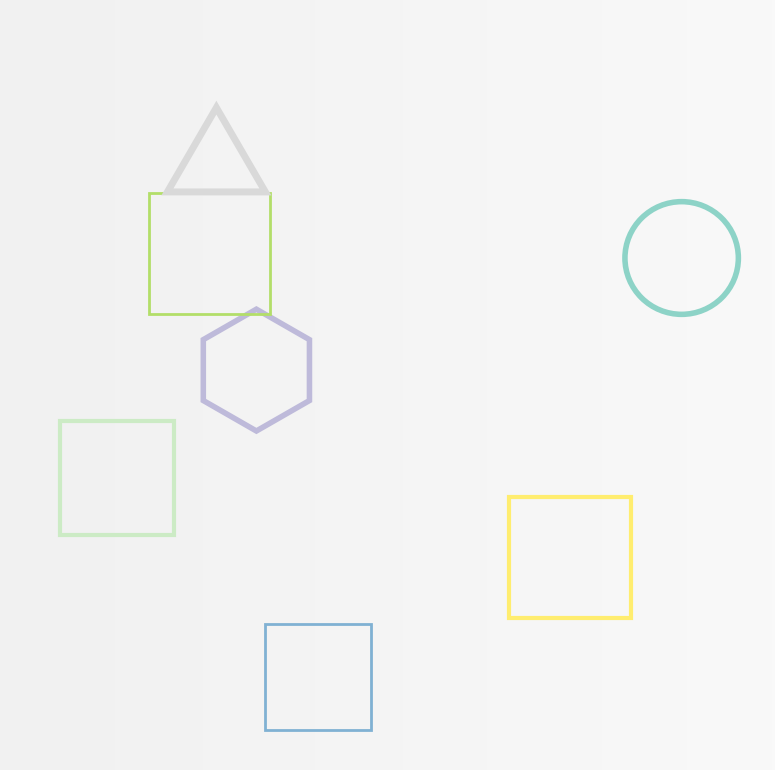[{"shape": "circle", "thickness": 2, "radius": 0.37, "center": [0.88, 0.665]}, {"shape": "hexagon", "thickness": 2, "radius": 0.4, "center": [0.331, 0.519]}, {"shape": "square", "thickness": 1, "radius": 0.34, "center": [0.41, 0.121]}, {"shape": "square", "thickness": 1, "radius": 0.39, "center": [0.27, 0.671]}, {"shape": "triangle", "thickness": 2.5, "radius": 0.36, "center": [0.279, 0.787]}, {"shape": "square", "thickness": 1.5, "radius": 0.37, "center": [0.151, 0.379]}, {"shape": "square", "thickness": 1.5, "radius": 0.39, "center": [0.735, 0.276]}]